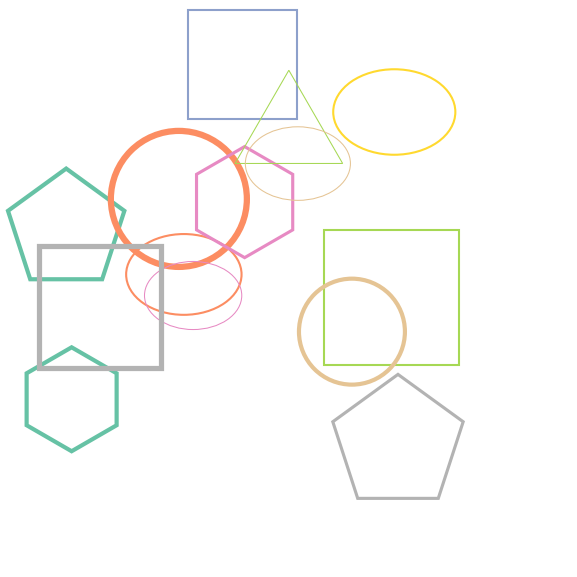[{"shape": "hexagon", "thickness": 2, "radius": 0.45, "center": [0.124, 0.308]}, {"shape": "pentagon", "thickness": 2, "radius": 0.53, "center": [0.115, 0.601]}, {"shape": "oval", "thickness": 1, "radius": 0.5, "center": [0.318, 0.524]}, {"shape": "circle", "thickness": 3, "radius": 0.59, "center": [0.31, 0.655]}, {"shape": "square", "thickness": 1, "radius": 0.47, "center": [0.42, 0.888]}, {"shape": "oval", "thickness": 0.5, "radius": 0.42, "center": [0.334, 0.487]}, {"shape": "hexagon", "thickness": 1.5, "radius": 0.48, "center": [0.424, 0.649]}, {"shape": "square", "thickness": 1, "radius": 0.58, "center": [0.678, 0.483]}, {"shape": "triangle", "thickness": 0.5, "radius": 0.54, "center": [0.5, 0.77]}, {"shape": "oval", "thickness": 1, "radius": 0.53, "center": [0.683, 0.805]}, {"shape": "circle", "thickness": 2, "radius": 0.46, "center": [0.609, 0.425]}, {"shape": "oval", "thickness": 0.5, "radius": 0.45, "center": [0.516, 0.716]}, {"shape": "pentagon", "thickness": 1.5, "radius": 0.59, "center": [0.689, 0.232]}, {"shape": "square", "thickness": 2.5, "radius": 0.53, "center": [0.173, 0.467]}]